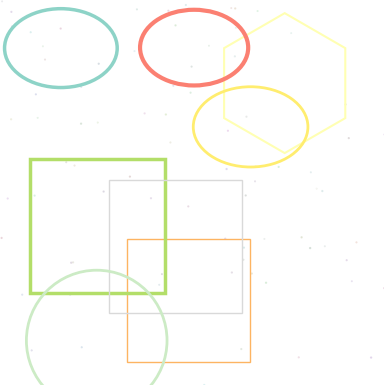[{"shape": "oval", "thickness": 2.5, "radius": 0.73, "center": [0.158, 0.875]}, {"shape": "hexagon", "thickness": 1.5, "radius": 0.91, "center": [0.739, 0.784]}, {"shape": "oval", "thickness": 3, "radius": 0.7, "center": [0.504, 0.876]}, {"shape": "square", "thickness": 1, "radius": 0.8, "center": [0.49, 0.22]}, {"shape": "square", "thickness": 2.5, "radius": 0.88, "center": [0.253, 0.413]}, {"shape": "square", "thickness": 1, "radius": 0.87, "center": [0.456, 0.36]}, {"shape": "circle", "thickness": 2, "radius": 0.91, "center": [0.251, 0.115]}, {"shape": "oval", "thickness": 2, "radius": 0.74, "center": [0.651, 0.67]}]